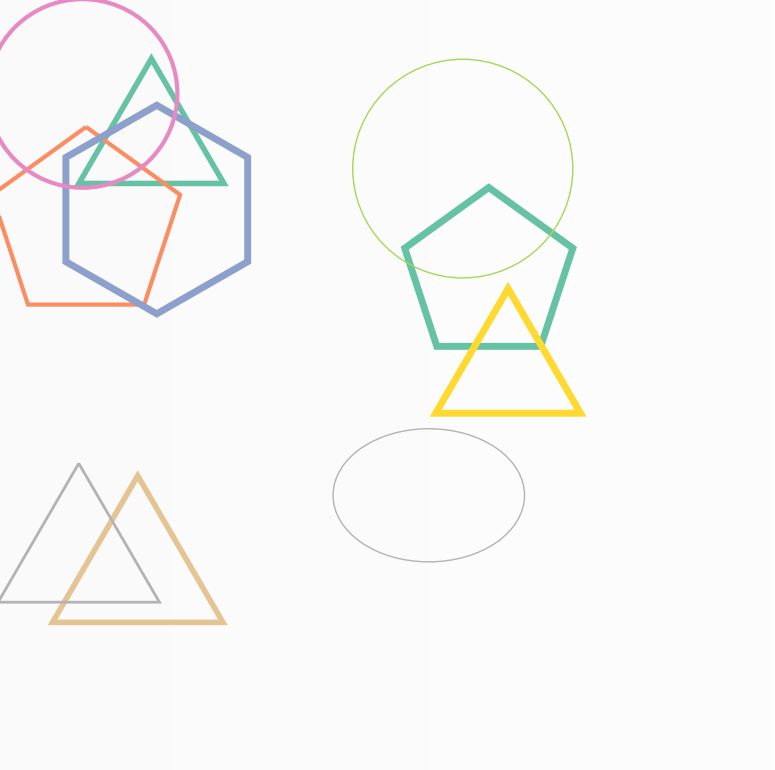[{"shape": "triangle", "thickness": 2, "radius": 0.54, "center": [0.195, 0.816]}, {"shape": "pentagon", "thickness": 2.5, "radius": 0.57, "center": [0.631, 0.642]}, {"shape": "pentagon", "thickness": 1.5, "radius": 0.64, "center": [0.111, 0.708]}, {"shape": "hexagon", "thickness": 2.5, "radius": 0.68, "center": [0.202, 0.728]}, {"shape": "circle", "thickness": 1.5, "radius": 0.61, "center": [0.106, 0.879]}, {"shape": "circle", "thickness": 0.5, "radius": 0.71, "center": [0.597, 0.781]}, {"shape": "triangle", "thickness": 2.5, "radius": 0.54, "center": [0.656, 0.517]}, {"shape": "triangle", "thickness": 2, "radius": 0.63, "center": [0.178, 0.255]}, {"shape": "triangle", "thickness": 1, "radius": 0.6, "center": [0.102, 0.278]}, {"shape": "oval", "thickness": 0.5, "radius": 0.62, "center": [0.553, 0.357]}]